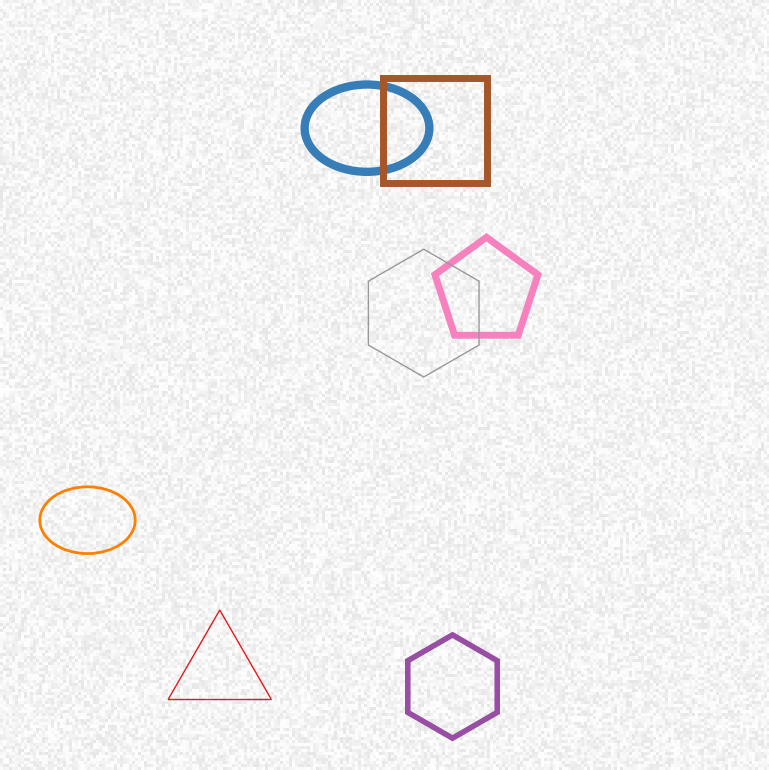[{"shape": "triangle", "thickness": 0.5, "radius": 0.39, "center": [0.285, 0.13]}, {"shape": "oval", "thickness": 3, "radius": 0.4, "center": [0.477, 0.834]}, {"shape": "hexagon", "thickness": 2, "radius": 0.34, "center": [0.588, 0.108]}, {"shape": "oval", "thickness": 1, "radius": 0.31, "center": [0.114, 0.324]}, {"shape": "square", "thickness": 2.5, "radius": 0.34, "center": [0.565, 0.831]}, {"shape": "pentagon", "thickness": 2.5, "radius": 0.35, "center": [0.632, 0.621]}, {"shape": "hexagon", "thickness": 0.5, "radius": 0.41, "center": [0.55, 0.593]}]